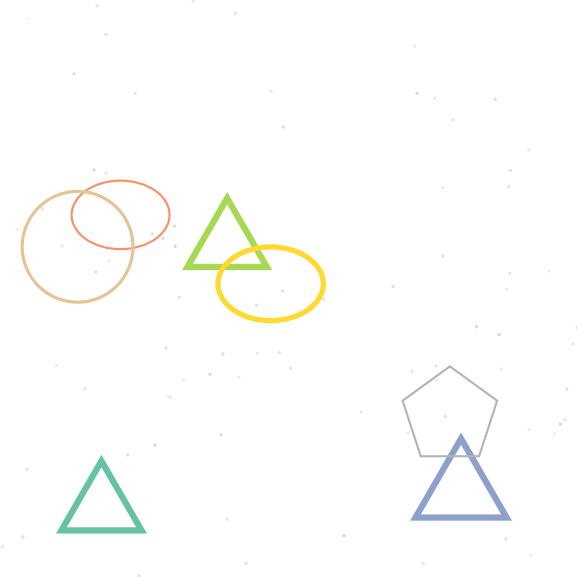[{"shape": "triangle", "thickness": 3, "radius": 0.4, "center": [0.176, 0.121]}, {"shape": "oval", "thickness": 1, "radius": 0.42, "center": [0.209, 0.627]}, {"shape": "triangle", "thickness": 3, "radius": 0.46, "center": [0.798, 0.149]}, {"shape": "triangle", "thickness": 3, "radius": 0.4, "center": [0.393, 0.577]}, {"shape": "oval", "thickness": 2.5, "radius": 0.46, "center": [0.469, 0.508]}, {"shape": "circle", "thickness": 1.5, "radius": 0.48, "center": [0.134, 0.572]}, {"shape": "pentagon", "thickness": 1, "radius": 0.43, "center": [0.779, 0.279]}]